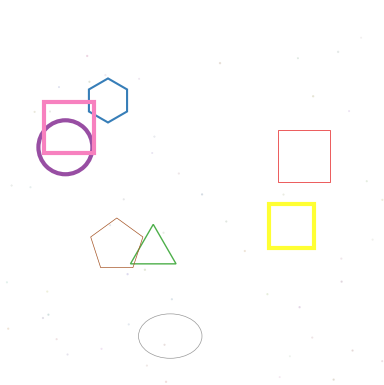[{"shape": "square", "thickness": 0.5, "radius": 0.34, "center": [0.789, 0.595]}, {"shape": "hexagon", "thickness": 1.5, "radius": 0.29, "center": [0.28, 0.739]}, {"shape": "triangle", "thickness": 1, "radius": 0.34, "center": [0.398, 0.349]}, {"shape": "circle", "thickness": 3, "radius": 0.35, "center": [0.17, 0.617]}, {"shape": "square", "thickness": 3, "radius": 0.29, "center": [0.758, 0.412]}, {"shape": "pentagon", "thickness": 0.5, "radius": 0.36, "center": [0.303, 0.362]}, {"shape": "square", "thickness": 3, "radius": 0.33, "center": [0.179, 0.669]}, {"shape": "oval", "thickness": 0.5, "radius": 0.41, "center": [0.442, 0.127]}]